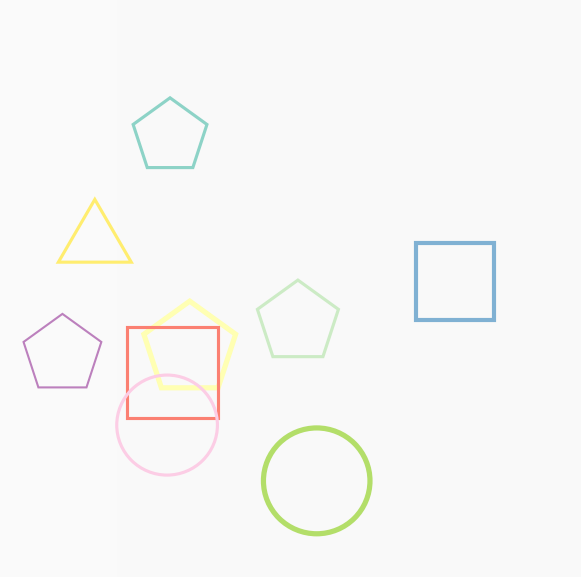[{"shape": "pentagon", "thickness": 1.5, "radius": 0.33, "center": [0.293, 0.763]}, {"shape": "pentagon", "thickness": 2.5, "radius": 0.41, "center": [0.326, 0.395]}, {"shape": "square", "thickness": 1.5, "radius": 0.39, "center": [0.297, 0.355]}, {"shape": "square", "thickness": 2, "radius": 0.33, "center": [0.783, 0.511]}, {"shape": "circle", "thickness": 2.5, "radius": 0.46, "center": [0.545, 0.166]}, {"shape": "circle", "thickness": 1.5, "radius": 0.43, "center": [0.287, 0.263]}, {"shape": "pentagon", "thickness": 1, "radius": 0.35, "center": [0.107, 0.385]}, {"shape": "pentagon", "thickness": 1.5, "radius": 0.37, "center": [0.513, 0.441]}, {"shape": "triangle", "thickness": 1.5, "radius": 0.36, "center": [0.163, 0.581]}]